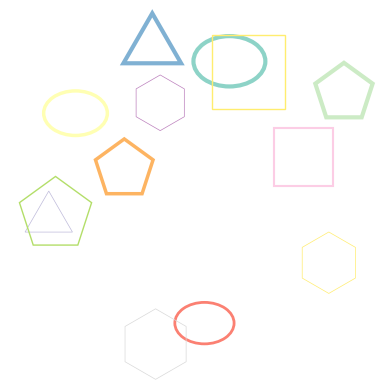[{"shape": "oval", "thickness": 3, "radius": 0.47, "center": [0.596, 0.841]}, {"shape": "oval", "thickness": 2.5, "radius": 0.41, "center": [0.196, 0.706]}, {"shape": "triangle", "thickness": 0.5, "radius": 0.36, "center": [0.127, 0.433]}, {"shape": "oval", "thickness": 2, "radius": 0.38, "center": [0.531, 0.161]}, {"shape": "triangle", "thickness": 3, "radius": 0.43, "center": [0.395, 0.879]}, {"shape": "pentagon", "thickness": 2.5, "radius": 0.39, "center": [0.323, 0.56]}, {"shape": "pentagon", "thickness": 1, "radius": 0.49, "center": [0.144, 0.443]}, {"shape": "square", "thickness": 1.5, "radius": 0.38, "center": [0.789, 0.592]}, {"shape": "hexagon", "thickness": 0.5, "radius": 0.46, "center": [0.404, 0.106]}, {"shape": "hexagon", "thickness": 0.5, "radius": 0.36, "center": [0.416, 0.733]}, {"shape": "pentagon", "thickness": 3, "radius": 0.39, "center": [0.893, 0.759]}, {"shape": "square", "thickness": 1, "radius": 0.47, "center": [0.646, 0.813]}, {"shape": "hexagon", "thickness": 0.5, "radius": 0.4, "center": [0.854, 0.318]}]